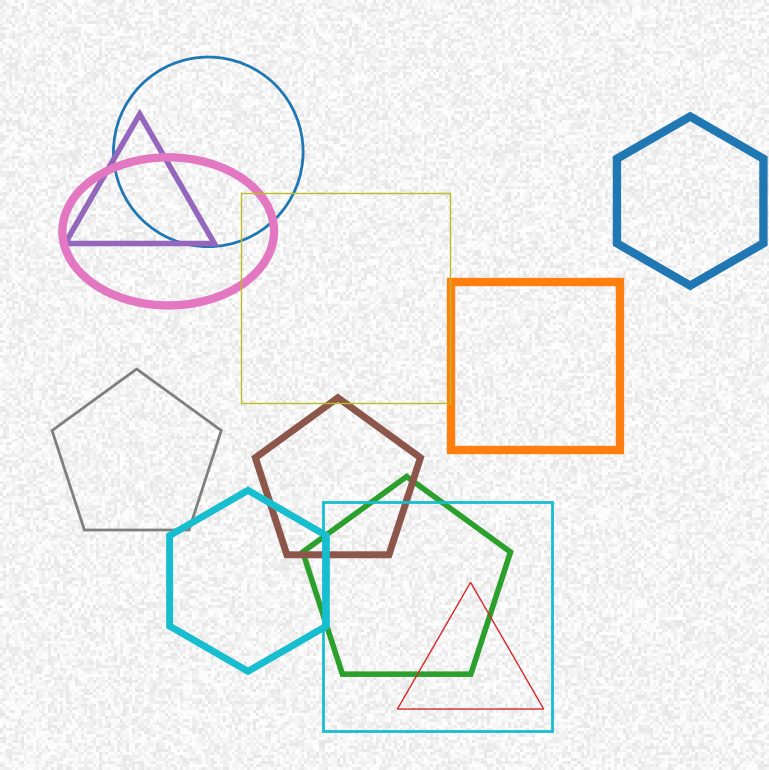[{"shape": "circle", "thickness": 1, "radius": 0.62, "center": [0.27, 0.803]}, {"shape": "hexagon", "thickness": 3, "radius": 0.55, "center": [0.896, 0.739]}, {"shape": "square", "thickness": 3, "radius": 0.55, "center": [0.695, 0.525]}, {"shape": "pentagon", "thickness": 2, "radius": 0.71, "center": [0.528, 0.239]}, {"shape": "triangle", "thickness": 0.5, "radius": 0.55, "center": [0.611, 0.134]}, {"shape": "triangle", "thickness": 2, "radius": 0.56, "center": [0.181, 0.74]}, {"shape": "pentagon", "thickness": 2.5, "radius": 0.56, "center": [0.439, 0.371]}, {"shape": "oval", "thickness": 3, "radius": 0.69, "center": [0.218, 0.7]}, {"shape": "pentagon", "thickness": 1, "radius": 0.58, "center": [0.178, 0.405]}, {"shape": "square", "thickness": 0.5, "radius": 0.68, "center": [0.449, 0.613]}, {"shape": "square", "thickness": 1, "radius": 0.74, "center": [0.568, 0.199]}, {"shape": "hexagon", "thickness": 2.5, "radius": 0.59, "center": [0.322, 0.246]}]